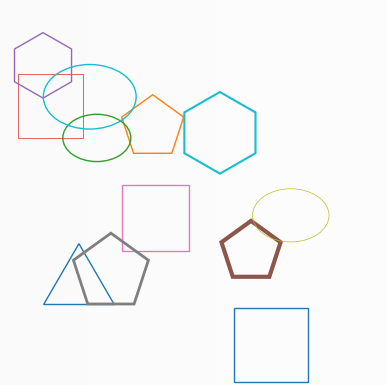[{"shape": "square", "thickness": 1, "radius": 0.48, "center": [0.699, 0.104]}, {"shape": "triangle", "thickness": 1, "radius": 0.53, "center": [0.204, 0.262]}, {"shape": "pentagon", "thickness": 1, "radius": 0.42, "center": [0.394, 0.67]}, {"shape": "oval", "thickness": 1, "radius": 0.44, "center": [0.25, 0.642]}, {"shape": "square", "thickness": 0.5, "radius": 0.42, "center": [0.13, 0.724]}, {"shape": "hexagon", "thickness": 1, "radius": 0.42, "center": [0.111, 0.83]}, {"shape": "pentagon", "thickness": 3, "radius": 0.4, "center": [0.648, 0.346]}, {"shape": "square", "thickness": 1, "radius": 0.43, "center": [0.4, 0.433]}, {"shape": "pentagon", "thickness": 2, "radius": 0.51, "center": [0.286, 0.293]}, {"shape": "oval", "thickness": 0.5, "radius": 0.49, "center": [0.75, 0.441]}, {"shape": "oval", "thickness": 1, "radius": 0.6, "center": [0.232, 0.749]}, {"shape": "hexagon", "thickness": 1.5, "radius": 0.53, "center": [0.568, 0.655]}]